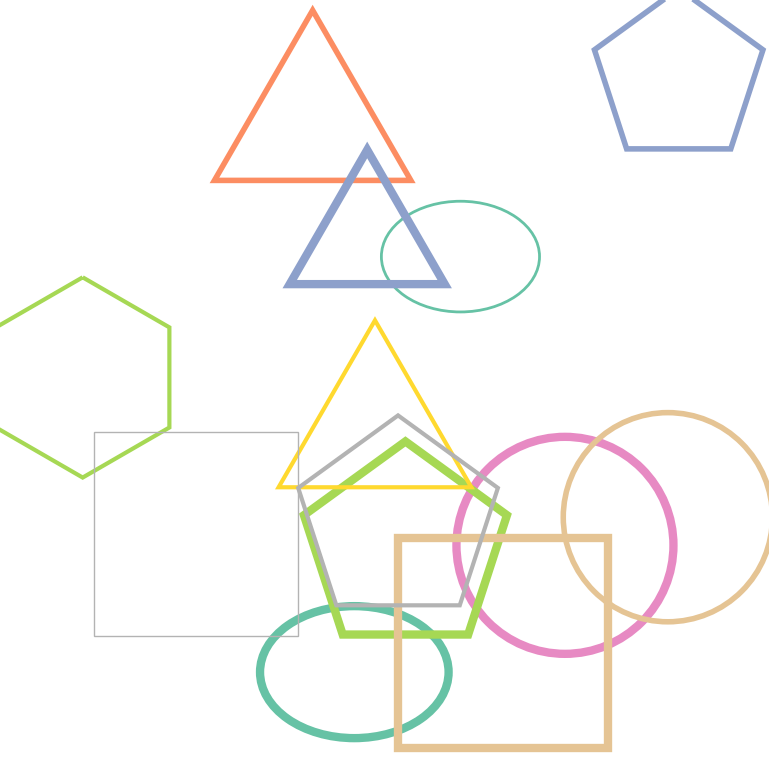[{"shape": "oval", "thickness": 3, "radius": 0.61, "center": [0.46, 0.127]}, {"shape": "oval", "thickness": 1, "radius": 0.51, "center": [0.598, 0.667]}, {"shape": "triangle", "thickness": 2, "radius": 0.74, "center": [0.406, 0.839]}, {"shape": "pentagon", "thickness": 2, "radius": 0.58, "center": [0.881, 0.9]}, {"shape": "triangle", "thickness": 3, "radius": 0.58, "center": [0.477, 0.689]}, {"shape": "circle", "thickness": 3, "radius": 0.7, "center": [0.734, 0.292]}, {"shape": "hexagon", "thickness": 1.5, "radius": 0.65, "center": [0.107, 0.51]}, {"shape": "pentagon", "thickness": 3, "radius": 0.69, "center": [0.527, 0.288]}, {"shape": "triangle", "thickness": 1.5, "radius": 0.72, "center": [0.487, 0.439]}, {"shape": "square", "thickness": 3, "radius": 0.68, "center": [0.653, 0.165]}, {"shape": "circle", "thickness": 2, "radius": 0.68, "center": [0.867, 0.328]}, {"shape": "pentagon", "thickness": 1.5, "radius": 0.68, "center": [0.517, 0.324]}, {"shape": "square", "thickness": 0.5, "radius": 0.66, "center": [0.255, 0.307]}]